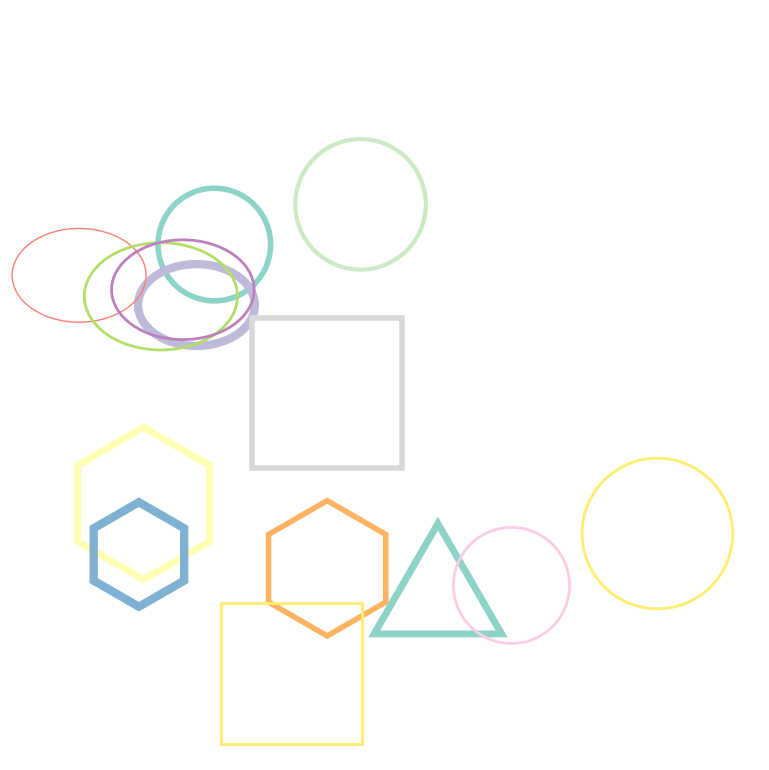[{"shape": "circle", "thickness": 2, "radius": 0.37, "center": [0.278, 0.682]}, {"shape": "triangle", "thickness": 2.5, "radius": 0.48, "center": [0.569, 0.225]}, {"shape": "hexagon", "thickness": 2.5, "radius": 0.49, "center": [0.186, 0.346]}, {"shape": "oval", "thickness": 3, "radius": 0.38, "center": [0.255, 0.604]}, {"shape": "oval", "thickness": 0.5, "radius": 0.43, "center": [0.103, 0.642]}, {"shape": "hexagon", "thickness": 3, "radius": 0.34, "center": [0.18, 0.28]}, {"shape": "hexagon", "thickness": 2, "radius": 0.44, "center": [0.425, 0.262]}, {"shape": "oval", "thickness": 1, "radius": 0.5, "center": [0.209, 0.615]}, {"shape": "circle", "thickness": 1, "radius": 0.38, "center": [0.664, 0.24]}, {"shape": "square", "thickness": 2, "radius": 0.49, "center": [0.425, 0.489]}, {"shape": "oval", "thickness": 1, "radius": 0.46, "center": [0.237, 0.624]}, {"shape": "circle", "thickness": 1.5, "radius": 0.42, "center": [0.468, 0.735]}, {"shape": "circle", "thickness": 1, "radius": 0.49, "center": [0.854, 0.307]}, {"shape": "square", "thickness": 1, "radius": 0.46, "center": [0.379, 0.126]}]